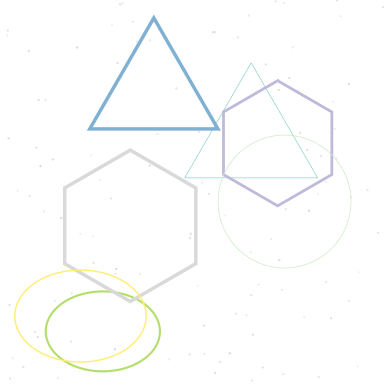[{"shape": "triangle", "thickness": 0.5, "radius": 1.0, "center": [0.652, 0.638]}, {"shape": "hexagon", "thickness": 2, "radius": 0.81, "center": [0.721, 0.628]}, {"shape": "triangle", "thickness": 2.5, "radius": 0.96, "center": [0.4, 0.761]}, {"shape": "oval", "thickness": 1.5, "radius": 0.74, "center": [0.267, 0.139]}, {"shape": "hexagon", "thickness": 2.5, "radius": 0.98, "center": [0.338, 0.413]}, {"shape": "circle", "thickness": 0.5, "radius": 0.86, "center": [0.739, 0.477]}, {"shape": "oval", "thickness": 1, "radius": 0.85, "center": [0.209, 0.179]}]